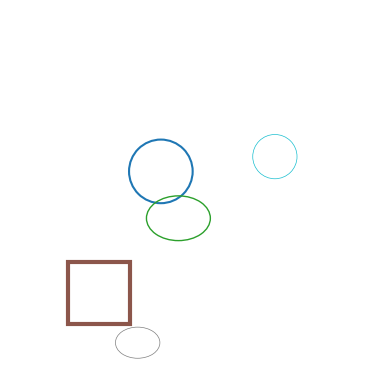[{"shape": "circle", "thickness": 1.5, "radius": 0.41, "center": [0.418, 0.555]}, {"shape": "oval", "thickness": 1, "radius": 0.41, "center": [0.463, 0.433]}, {"shape": "square", "thickness": 3, "radius": 0.4, "center": [0.256, 0.238]}, {"shape": "oval", "thickness": 0.5, "radius": 0.29, "center": [0.358, 0.11]}, {"shape": "circle", "thickness": 0.5, "radius": 0.29, "center": [0.714, 0.593]}]